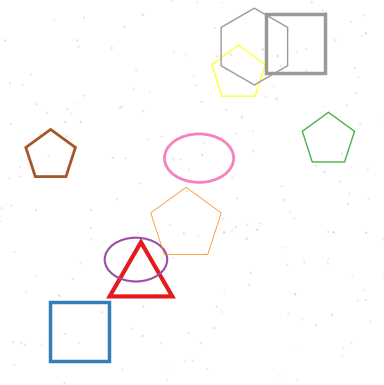[{"shape": "triangle", "thickness": 3, "radius": 0.47, "center": [0.366, 0.277]}, {"shape": "square", "thickness": 2.5, "radius": 0.38, "center": [0.207, 0.139]}, {"shape": "pentagon", "thickness": 1, "radius": 0.36, "center": [0.853, 0.637]}, {"shape": "oval", "thickness": 1.5, "radius": 0.41, "center": [0.353, 0.326]}, {"shape": "pentagon", "thickness": 0.5, "radius": 0.48, "center": [0.483, 0.417]}, {"shape": "pentagon", "thickness": 1, "radius": 0.37, "center": [0.62, 0.81]}, {"shape": "pentagon", "thickness": 2, "radius": 0.34, "center": [0.132, 0.596]}, {"shape": "oval", "thickness": 2, "radius": 0.45, "center": [0.517, 0.589]}, {"shape": "square", "thickness": 2.5, "radius": 0.38, "center": [0.767, 0.886]}, {"shape": "hexagon", "thickness": 1, "radius": 0.5, "center": [0.661, 0.879]}]